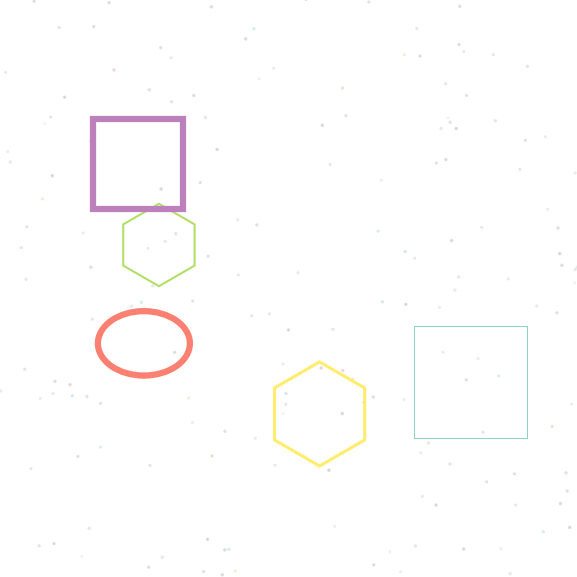[{"shape": "square", "thickness": 0.5, "radius": 0.49, "center": [0.815, 0.338]}, {"shape": "oval", "thickness": 3, "radius": 0.4, "center": [0.249, 0.405]}, {"shape": "hexagon", "thickness": 1, "radius": 0.36, "center": [0.275, 0.575]}, {"shape": "square", "thickness": 3, "radius": 0.39, "center": [0.239, 0.715]}, {"shape": "hexagon", "thickness": 1.5, "radius": 0.45, "center": [0.553, 0.282]}]